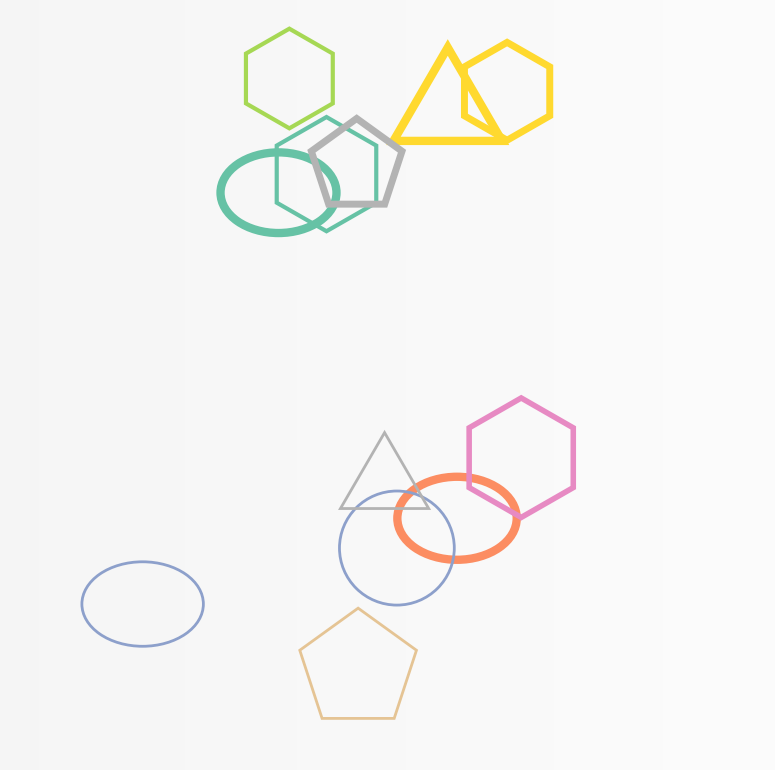[{"shape": "oval", "thickness": 3, "radius": 0.37, "center": [0.359, 0.75]}, {"shape": "hexagon", "thickness": 1.5, "radius": 0.37, "center": [0.421, 0.774]}, {"shape": "oval", "thickness": 3, "radius": 0.39, "center": [0.59, 0.327]}, {"shape": "circle", "thickness": 1, "radius": 0.37, "center": [0.512, 0.288]}, {"shape": "oval", "thickness": 1, "radius": 0.39, "center": [0.184, 0.216]}, {"shape": "hexagon", "thickness": 2, "radius": 0.39, "center": [0.673, 0.406]}, {"shape": "hexagon", "thickness": 1.5, "radius": 0.32, "center": [0.373, 0.898]}, {"shape": "hexagon", "thickness": 2.5, "radius": 0.32, "center": [0.654, 0.881]}, {"shape": "triangle", "thickness": 3, "radius": 0.4, "center": [0.578, 0.857]}, {"shape": "pentagon", "thickness": 1, "radius": 0.4, "center": [0.462, 0.131]}, {"shape": "triangle", "thickness": 1, "radius": 0.33, "center": [0.496, 0.372]}, {"shape": "pentagon", "thickness": 2.5, "radius": 0.31, "center": [0.46, 0.785]}]